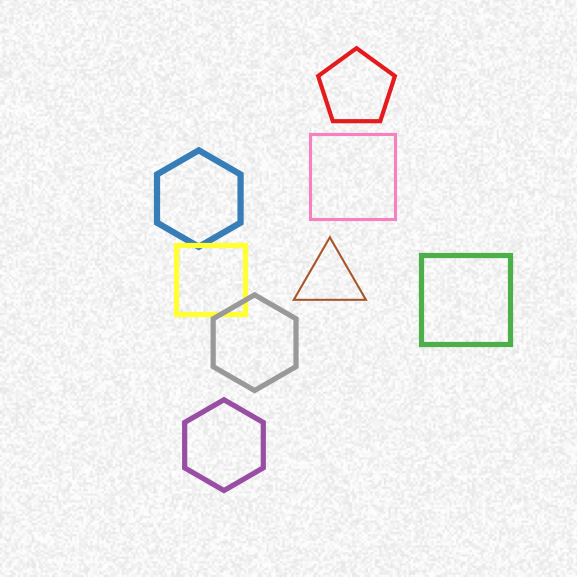[{"shape": "pentagon", "thickness": 2, "radius": 0.35, "center": [0.617, 0.846]}, {"shape": "hexagon", "thickness": 3, "radius": 0.42, "center": [0.344, 0.655]}, {"shape": "square", "thickness": 2.5, "radius": 0.39, "center": [0.806, 0.481]}, {"shape": "hexagon", "thickness": 2.5, "radius": 0.39, "center": [0.388, 0.228]}, {"shape": "square", "thickness": 2.5, "radius": 0.3, "center": [0.365, 0.515]}, {"shape": "triangle", "thickness": 1, "radius": 0.36, "center": [0.571, 0.516]}, {"shape": "square", "thickness": 1.5, "radius": 0.37, "center": [0.61, 0.694]}, {"shape": "hexagon", "thickness": 2.5, "radius": 0.41, "center": [0.441, 0.406]}]